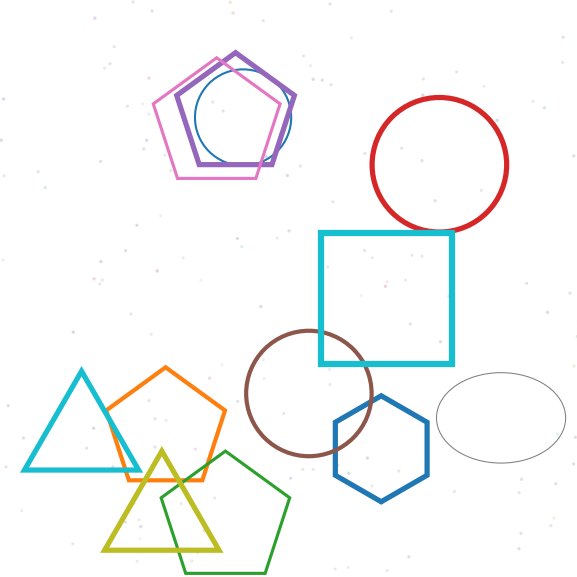[{"shape": "hexagon", "thickness": 2.5, "radius": 0.46, "center": [0.66, 0.222]}, {"shape": "circle", "thickness": 1, "radius": 0.42, "center": [0.421, 0.796]}, {"shape": "pentagon", "thickness": 2, "radius": 0.54, "center": [0.287, 0.255]}, {"shape": "pentagon", "thickness": 1.5, "radius": 0.59, "center": [0.39, 0.101]}, {"shape": "circle", "thickness": 2.5, "radius": 0.58, "center": [0.761, 0.714]}, {"shape": "pentagon", "thickness": 2.5, "radius": 0.54, "center": [0.408, 0.801]}, {"shape": "circle", "thickness": 2, "radius": 0.54, "center": [0.535, 0.318]}, {"shape": "pentagon", "thickness": 1.5, "radius": 0.58, "center": [0.375, 0.784]}, {"shape": "oval", "thickness": 0.5, "radius": 0.56, "center": [0.868, 0.276]}, {"shape": "triangle", "thickness": 2.5, "radius": 0.57, "center": [0.28, 0.104]}, {"shape": "square", "thickness": 3, "radius": 0.57, "center": [0.669, 0.482]}, {"shape": "triangle", "thickness": 2.5, "radius": 0.57, "center": [0.141, 0.242]}]